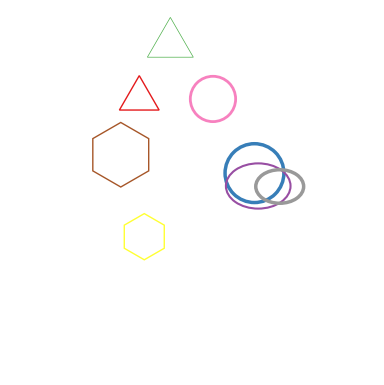[{"shape": "triangle", "thickness": 1, "radius": 0.3, "center": [0.362, 0.744]}, {"shape": "circle", "thickness": 2.5, "radius": 0.38, "center": [0.661, 0.55]}, {"shape": "triangle", "thickness": 0.5, "radius": 0.34, "center": [0.442, 0.886]}, {"shape": "oval", "thickness": 1.5, "radius": 0.42, "center": [0.671, 0.517]}, {"shape": "hexagon", "thickness": 1, "radius": 0.3, "center": [0.375, 0.385]}, {"shape": "hexagon", "thickness": 1, "radius": 0.42, "center": [0.314, 0.598]}, {"shape": "circle", "thickness": 2, "radius": 0.29, "center": [0.553, 0.743]}, {"shape": "oval", "thickness": 2.5, "radius": 0.31, "center": [0.727, 0.516]}]